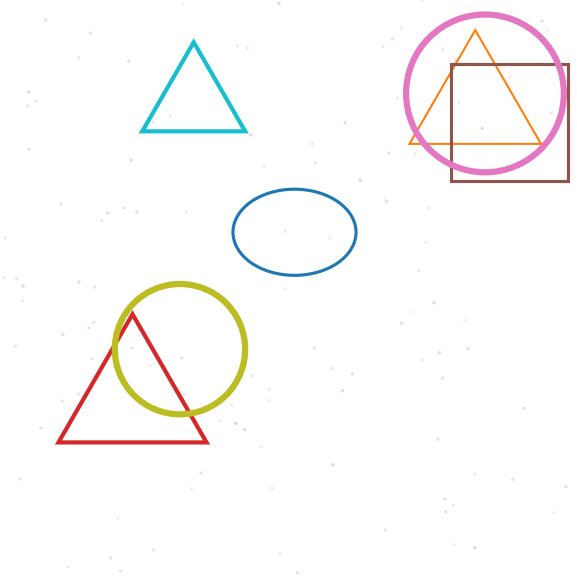[{"shape": "oval", "thickness": 1.5, "radius": 0.53, "center": [0.51, 0.597]}, {"shape": "triangle", "thickness": 1, "radius": 0.66, "center": [0.823, 0.816]}, {"shape": "triangle", "thickness": 2, "radius": 0.74, "center": [0.229, 0.307]}, {"shape": "square", "thickness": 1.5, "radius": 0.51, "center": [0.883, 0.788]}, {"shape": "circle", "thickness": 3, "radius": 0.68, "center": [0.84, 0.837]}, {"shape": "circle", "thickness": 3, "radius": 0.56, "center": [0.312, 0.395]}, {"shape": "triangle", "thickness": 2, "radius": 0.51, "center": [0.335, 0.823]}]